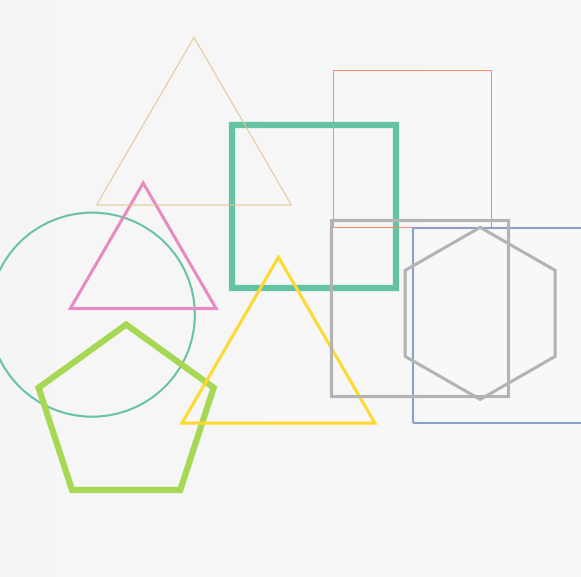[{"shape": "square", "thickness": 3, "radius": 0.71, "center": [0.54, 0.642]}, {"shape": "circle", "thickness": 1, "radius": 0.88, "center": [0.159, 0.454]}, {"shape": "square", "thickness": 0.5, "radius": 0.68, "center": [0.709, 0.742]}, {"shape": "square", "thickness": 1, "radius": 0.85, "center": [0.881, 0.435]}, {"shape": "triangle", "thickness": 1.5, "radius": 0.72, "center": [0.246, 0.537]}, {"shape": "pentagon", "thickness": 3, "radius": 0.79, "center": [0.217, 0.279]}, {"shape": "triangle", "thickness": 1.5, "radius": 0.96, "center": [0.479, 0.362]}, {"shape": "triangle", "thickness": 0.5, "radius": 0.97, "center": [0.334, 0.741]}, {"shape": "square", "thickness": 1.5, "radius": 0.76, "center": [0.722, 0.465]}, {"shape": "hexagon", "thickness": 1.5, "radius": 0.74, "center": [0.826, 0.456]}]